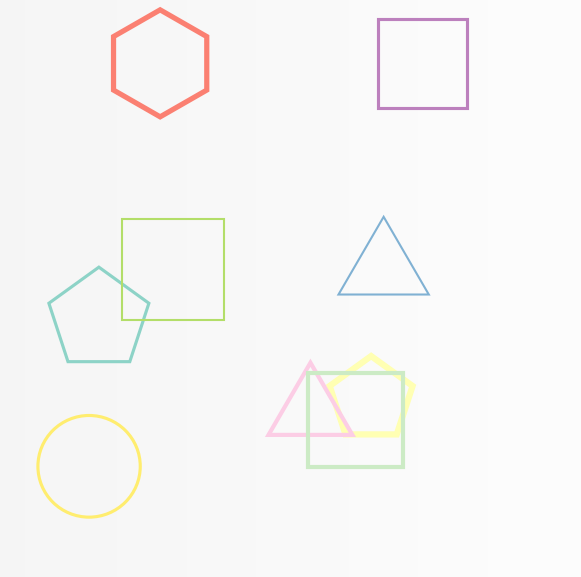[{"shape": "pentagon", "thickness": 1.5, "radius": 0.45, "center": [0.17, 0.446]}, {"shape": "pentagon", "thickness": 3, "radius": 0.37, "center": [0.638, 0.308]}, {"shape": "hexagon", "thickness": 2.5, "radius": 0.46, "center": [0.276, 0.889]}, {"shape": "triangle", "thickness": 1, "radius": 0.45, "center": [0.66, 0.534]}, {"shape": "square", "thickness": 1, "radius": 0.44, "center": [0.298, 0.532]}, {"shape": "triangle", "thickness": 2, "radius": 0.42, "center": [0.534, 0.288]}, {"shape": "square", "thickness": 1.5, "radius": 0.39, "center": [0.727, 0.888]}, {"shape": "square", "thickness": 2, "radius": 0.41, "center": [0.612, 0.272]}, {"shape": "circle", "thickness": 1.5, "radius": 0.44, "center": [0.153, 0.192]}]